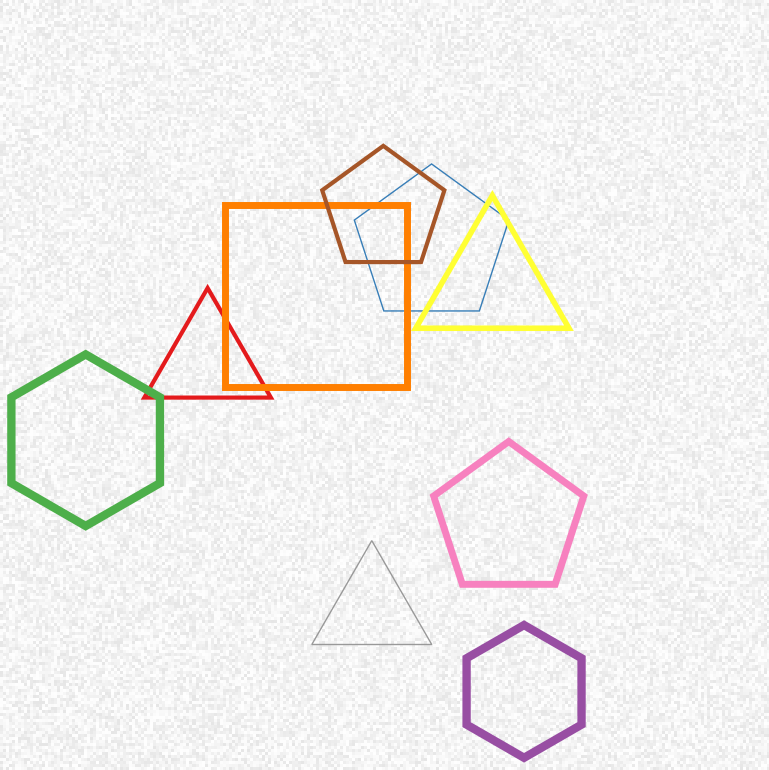[{"shape": "triangle", "thickness": 1.5, "radius": 0.47, "center": [0.27, 0.531]}, {"shape": "pentagon", "thickness": 0.5, "radius": 0.53, "center": [0.561, 0.682]}, {"shape": "hexagon", "thickness": 3, "radius": 0.56, "center": [0.111, 0.428]}, {"shape": "hexagon", "thickness": 3, "radius": 0.43, "center": [0.681, 0.102]}, {"shape": "square", "thickness": 2.5, "radius": 0.59, "center": [0.411, 0.615]}, {"shape": "triangle", "thickness": 2, "radius": 0.57, "center": [0.639, 0.631]}, {"shape": "pentagon", "thickness": 1.5, "radius": 0.42, "center": [0.498, 0.727]}, {"shape": "pentagon", "thickness": 2.5, "radius": 0.51, "center": [0.661, 0.324]}, {"shape": "triangle", "thickness": 0.5, "radius": 0.45, "center": [0.483, 0.208]}]